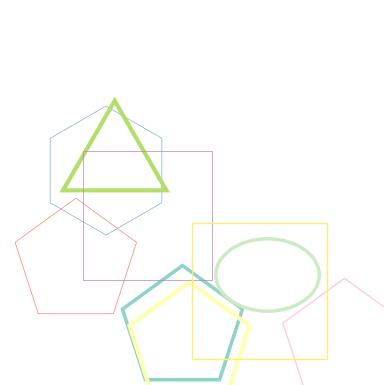[{"shape": "pentagon", "thickness": 2.5, "radius": 0.82, "center": [0.474, 0.146]}, {"shape": "pentagon", "thickness": 3, "radius": 0.82, "center": [0.492, 0.104]}, {"shape": "pentagon", "thickness": 0.5, "radius": 0.83, "center": [0.197, 0.319]}, {"shape": "hexagon", "thickness": 0.5, "radius": 0.84, "center": [0.275, 0.557]}, {"shape": "triangle", "thickness": 3, "radius": 0.78, "center": [0.298, 0.583]}, {"shape": "pentagon", "thickness": 1, "radius": 0.84, "center": [0.895, 0.109]}, {"shape": "square", "thickness": 0.5, "radius": 0.84, "center": [0.383, 0.44]}, {"shape": "oval", "thickness": 2.5, "radius": 0.67, "center": [0.695, 0.286]}, {"shape": "square", "thickness": 1, "radius": 0.88, "center": [0.674, 0.244]}]